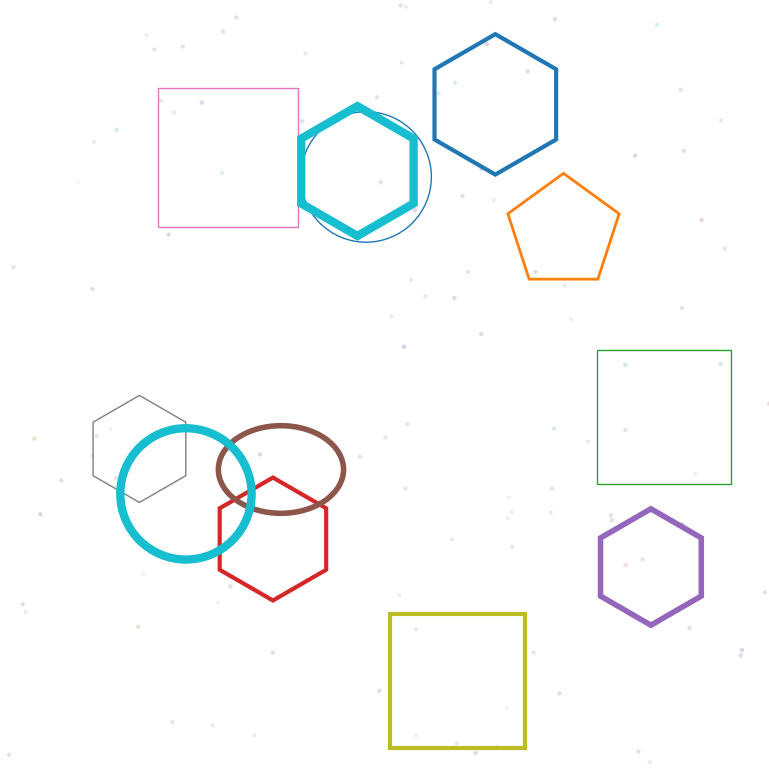[{"shape": "circle", "thickness": 0.5, "radius": 0.42, "center": [0.475, 0.77]}, {"shape": "hexagon", "thickness": 1.5, "radius": 0.46, "center": [0.643, 0.864]}, {"shape": "pentagon", "thickness": 1, "radius": 0.38, "center": [0.732, 0.699]}, {"shape": "square", "thickness": 0.5, "radius": 0.43, "center": [0.863, 0.458]}, {"shape": "hexagon", "thickness": 1.5, "radius": 0.4, "center": [0.354, 0.3]}, {"shape": "hexagon", "thickness": 2, "radius": 0.38, "center": [0.845, 0.264]}, {"shape": "oval", "thickness": 2, "radius": 0.41, "center": [0.365, 0.39]}, {"shape": "square", "thickness": 0.5, "radius": 0.45, "center": [0.296, 0.795]}, {"shape": "hexagon", "thickness": 0.5, "radius": 0.35, "center": [0.181, 0.417]}, {"shape": "square", "thickness": 1.5, "radius": 0.44, "center": [0.594, 0.116]}, {"shape": "hexagon", "thickness": 3, "radius": 0.42, "center": [0.464, 0.778]}, {"shape": "circle", "thickness": 3, "radius": 0.43, "center": [0.241, 0.359]}]